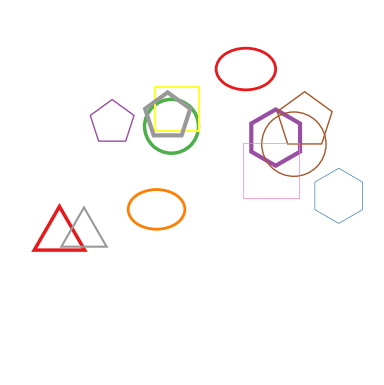[{"shape": "triangle", "thickness": 2.5, "radius": 0.38, "center": [0.154, 0.388]}, {"shape": "oval", "thickness": 2, "radius": 0.39, "center": [0.639, 0.821]}, {"shape": "hexagon", "thickness": 0.5, "radius": 0.36, "center": [0.88, 0.491]}, {"shape": "circle", "thickness": 2.5, "radius": 0.35, "center": [0.446, 0.672]}, {"shape": "hexagon", "thickness": 3, "radius": 0.37, "center": [0.716, 0.643]}, {"shape": "pentagon", "thickness": 1, "radius": 0.3, "center": [0.291, 0.682]}, {"shape": "oval", "thickness": 2, "radius": 0.37, "center": [0.407, 0.456]}, {"shape": "square", "thickness": 1.5, "radius": 0.29, "center": [0.459, 0.717]}, {"shape": "circle", "thickness": 1, "radius": 0.42, "center": [0.763, 0.626]}, {"shape": "pentagon", "thickness": 1, "radius": 0.37, "center": [0.791, 0.687]}, {"shape": "square", "thickness": 0.5, "radius": 0.36, "center": [0.704, 0.557]}, {"shape": "triangle", "thickness": 1.5, "radius": 0.34, "center": [0.218, 0.393]}, {"shape": "pentagon", "thickness": 3, "radius": 0.31, "center": [0.436, 0.698]}]